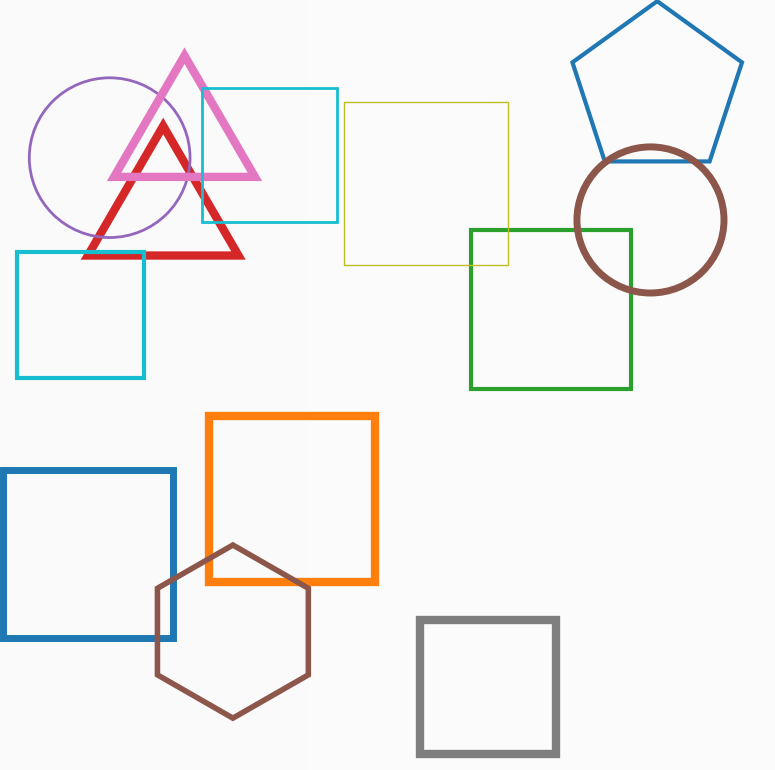[{"shape": "pentagon", "thickness": 1.5, "radius": 0.58, "center": [0.848, 0.883]}, {"shape": "square", "thickness": 2.5, "radius": 0.55, "center": [0.113, 0.28]}, {"shape": "square", "thickness": 3, "radius": 0.54, "center": [0.377, 0.352]}, {"shape": "square", "thickness": 1.5, "radius": 0.52, "center": [0.711, 0.598]}, {"shape": "triangle", "thickness": 3, "radius": 0.56, "center": [0.211, 0.724]}, {"shape": "circle", "thickness": 1, "radius": 0.52, "center": [0.142, 0.795]}, {"shape": "circle", "thickness": 2.5, "radius": 0.47, "center": [0.839, 0.714]}, {"shape": "hexagon", "thickness": 2, "radius": 0.56, "center": [0.3, 0.18]}, {"shape": "triangle", "thickness": 3, "radius": 0.52, "center": [0.238, 0.823]}, {"shape": "square", "thickness": 3, "radius": 0.44, "center": [0.629, 0.108]}, {"shape": "square", "thickness": 0.5, "radius": 0.53, "center": [0.549, 0.761]}, {"shape": "square", "thickness": 1, "radius": 0.44, "center": [0.347, 0.799]}, {"shape": "square", "thickness": 1.5, "radius": 0.41, "center": [0.104, 0.591]}]